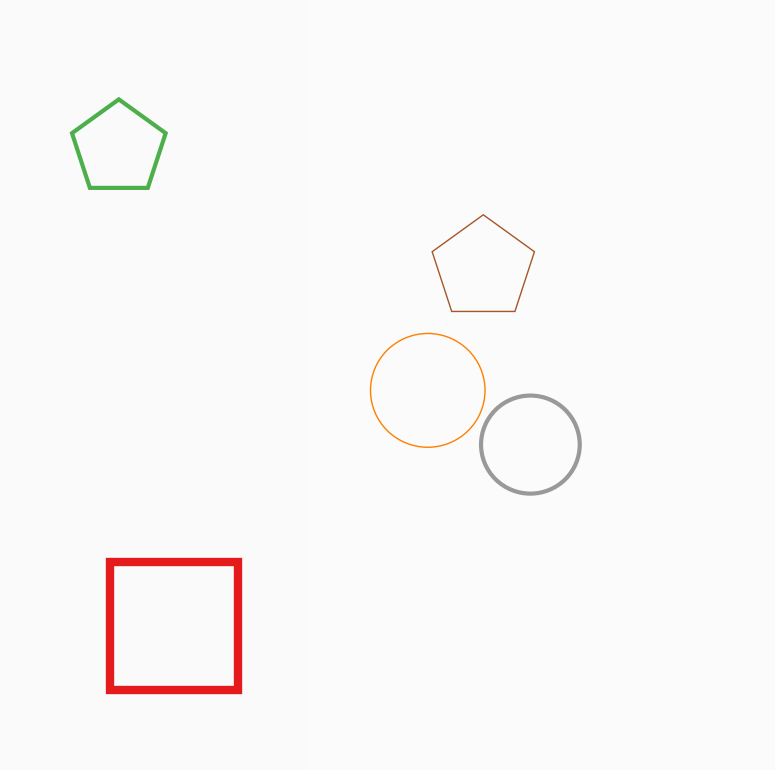[{"shape": "square", "thickness": 3, "radius": 0.42, "center": [0.224, 0.187]}, {"shape": "pentagon", "thickness": 1.5, "radius": 0.32, "center": [0.153, 0.807]}, {"shape": "circle", "thickness": 0.5, "radius": 0.37, "center": [0.552, 0.493]}, {"shape": "pentagon", "thickness": 0.5, "radius": 0.35, "center": [0.624, 0.652]}, {"shape": "circle", "thickness": 1.5, "radius": 0.32, "center": [0.684, 0.423]}]